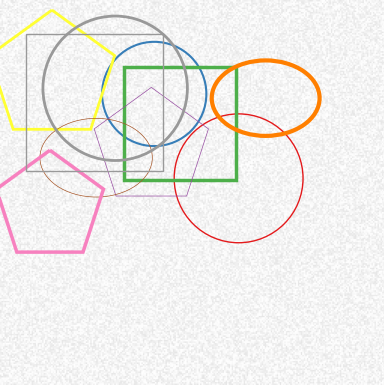[{"shape": "circle", "thickness": 1, "radius": 0.84, "center": [0.62, 0.537]}, {"shape": "circle", "thickness": 1.5, "radius": 0.68, "center": [0.401, 0.756]}, {"shape": "square", "thickness": 2.5, "radius": 0.73, "center": [0.467, 0.679]}, {"shape": "pentagon", "thickness": 0.5, "radius": 0.78, "center": [0.393, 0.617]}, {"shape": "oval", "thickness": 3, "radius": 0.7, "center": [0.69, 0.745]}, {"shape": "pentagon", "thickness": 2, "radius": 0.86, "center": [0.135, 0.803]}, {"shape": "oval", "thickness": 0.5, "radius": 0.73, "center": [0.25, 0.59]}, {"shape": "pentagon", "thickness": 2.5, "radius": 0.73, "center": [0.13, 0.463]}, {"shape": "square", "thickness": 1, "radius": 0.89, "center": [0.245, 0.734]}, {"shape": "circle", "thickness": 2, "radius": 0.94, "center": [0.299, 0.771]}]